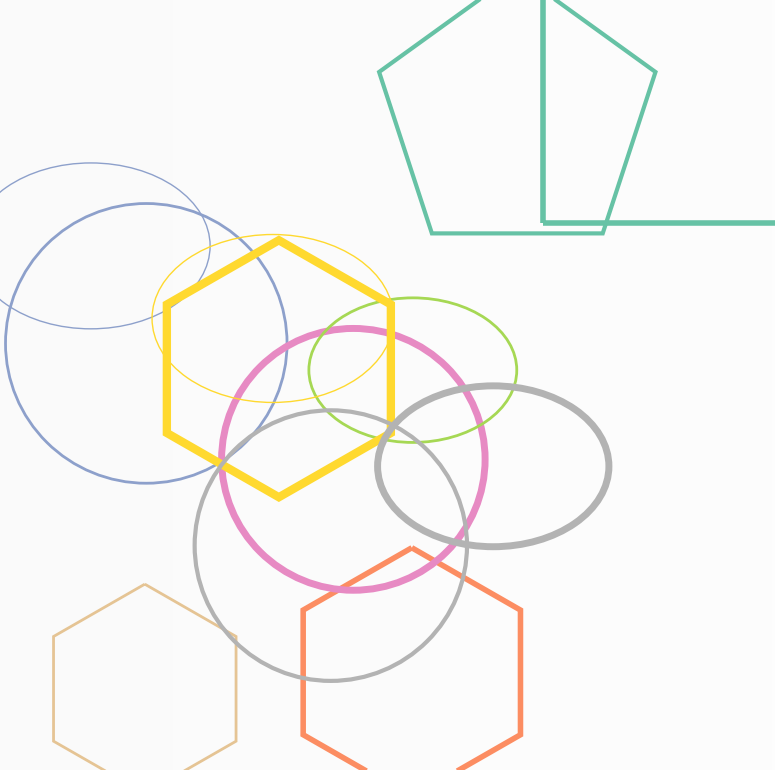[{"shape": "pentagon", "thickness": 1.5, "radius": 0.94, "center": [0.667, 0.849]}, {"shape": "square", "thickness": 2, "radius": 0.94, "center": [0.889, 0.899]}, {"shape": "hexagon", "thickness": 2, "radius": 0.81, "center": [0.531, 0.127]}, {"shape": "circle", "thickness": 1, "radius": 0.91, "center": [0.189, 0.554]}, {"shape": "oval", "thickness": 0.5, "radius": 0.77, "center": [0.117, 0.681]}, {"shape": "circle", "thickness": 2.5, "radius": 0.85, "center": [0.456, 0.403]}, {"shape": "oval", "thickness": 1, "radius": 0.67, "center": [0.533, 0.519]}, {"shape": "oval", "thickness": 0.5, "radius": 0.78, "center": [0.352, 0.586]}, {"shape": "hexagon", "thickness": 3, "radius": 0.83, "center": [0.36, 0.521]}, {"shape": "hexagon", "thickness": 1, "radius": 0.68, "center": [0.187, 0.105]}, {"shape": "circle", "thickness": 1.5, "radius": 0.88, "center": [0.427, 0.291]}, {"shape": "oval", "thickness": 2.5, "radius": 0.75, "center": [0.636, 0.394]}]